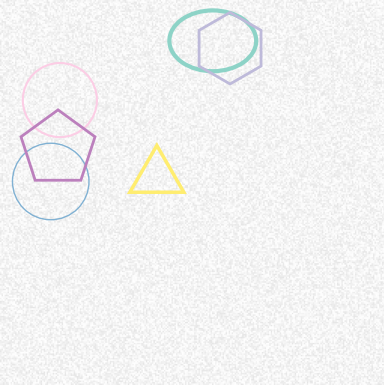[{"shape": "oval", "thickness": 3, "radius": 0.56, "center": [0.553, 0.894]}, {"shape": "hexagon", "thickness": 2, "radius": 0.46, "center": [0.598, 0.875]}, {"shape": "circle", "thickness": 1, "radius": 0.5, "center": [0.132, 0.529]}, {"shape": "circle", "thickness": 1.5, "radius": 0.48, "center": [0.155, 0.74]}, {"shape": "pentagon", "thickness": 2, "radius": 0.51, "center": [0.151, 0.614]}, {"shape": "triangle", "thickness": 2.5, "radius": 0.4, "center": [0.407, 0.541]}]